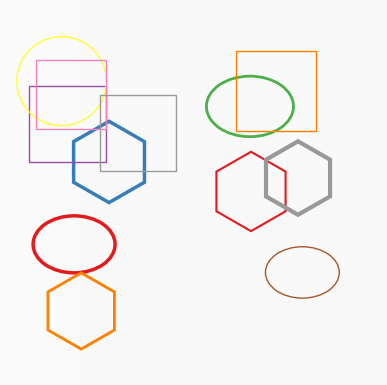[{"shape": "oval", "thickness": 2.5, "radius": 0.53, "center": [0.191, 0.365]}, {"shape": "hexagon", "thickness": 1.5, "radius": 0.52, "center": [0.648, 0.503]}, {"shape": "hexagon", "thickness": 2.5, "radius": 0.53, "center": [0.281, 0.579]}, {"shape": "oval", "thickness": 2, "radius": 0.56, "center": [0.645, 0.724]}, {"shape": "square", "thickness": 1, "radius": 0.5, "center": [0.175, 0.678]}, {"shape": "hexagon", "thickness": 2, "radius": 0.5, "center": [0.209, 0.192]}, {"shape": "square", "thickness": 1, "radius": 0.52, "center": [0.712, 0.764]}, {"shape": "circle", "thickness": 1, "radius": 0.58, "center": [0.159, 0.789]}, {"shape": "oval", "thickness": 1, "radius": 0.48, "center": [0.78, 0.292]}, {"shape": "square", "thickness": 1, "radius": 0.45, "center": [0.183, 0.754]}, {"shape": "square", "thickness": 1, "radius": 0.49, "center": [0.356, 0.655]}, {"shape": "hexagon", "thickness": 3, "radius": 0.48, "center": [0.769, 0.538]}]